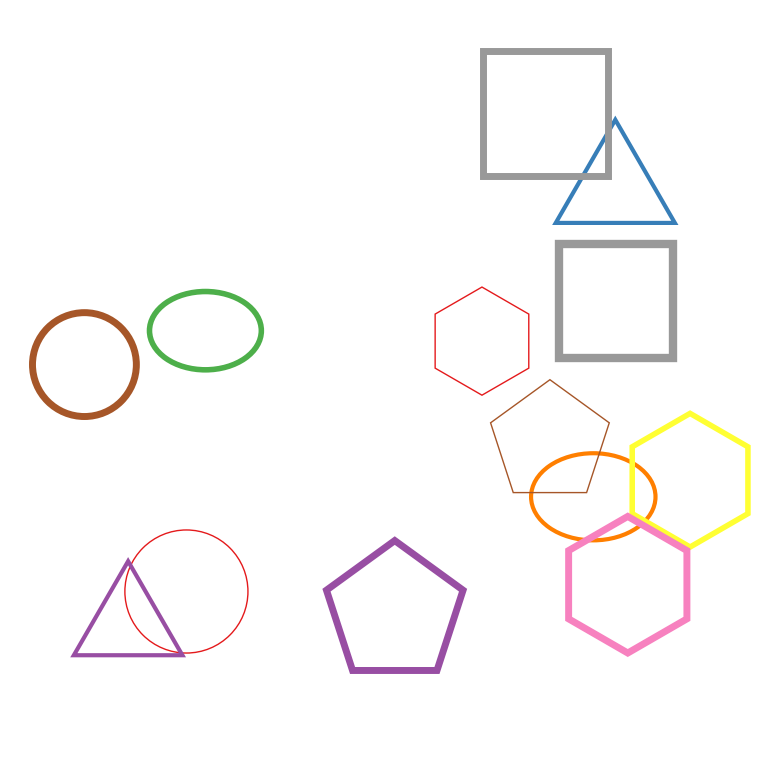[{"shape": "circle", "thickness": 0.5, "radius": 0.4, "center": [0.242, 0.232]}, {"shape": "hexagon", "thickness": 0.5, "radius": 0.35, "center": [0.626, 0.557]}, {"shape": "triangle", "thickness": 1.5, "radius": 0.45, "center": [0.799, 0.755]}, {"shape": "oval", "thickness": 2, "radius": 0.36, "center": [0.267, 0.571]}, {"shape": "pentagon", "thickness": 2.5, "radius": 0.47, "center": [0.513, 0.205]}, {"shape": "triangle", "thickness": 1.5, "radius": 0.41, "center": [0.166, 0.19]}, {"shape": "oval", "thickness": 1.5, "radius": 0.4, "center": [0.77, 0.355]}, {"shape": "hexagon", "thickness": 2, "radius": 0.43, "center": [0.896, 0.376]}, {"shape": "pentagon", "thickness": 0.5, "radius": 0.41, "center": [0.714, 0.426]}, {"shape": "circle", "thickness": 2.5, "radius": 0.34, "center": [0.11, 0.527]}, {"shape": "hexagon", "thickness": 2.5, "radius": 0.44, "center": [0.815, 0.241]}, {"shape": "square", "thickness": 2.5, "radius": 0.41, "center": [0.708, 0.853]}, {"shape": "square", "thickness": 3, "radius": 0.37, "center": [0.8, 0.609]}]